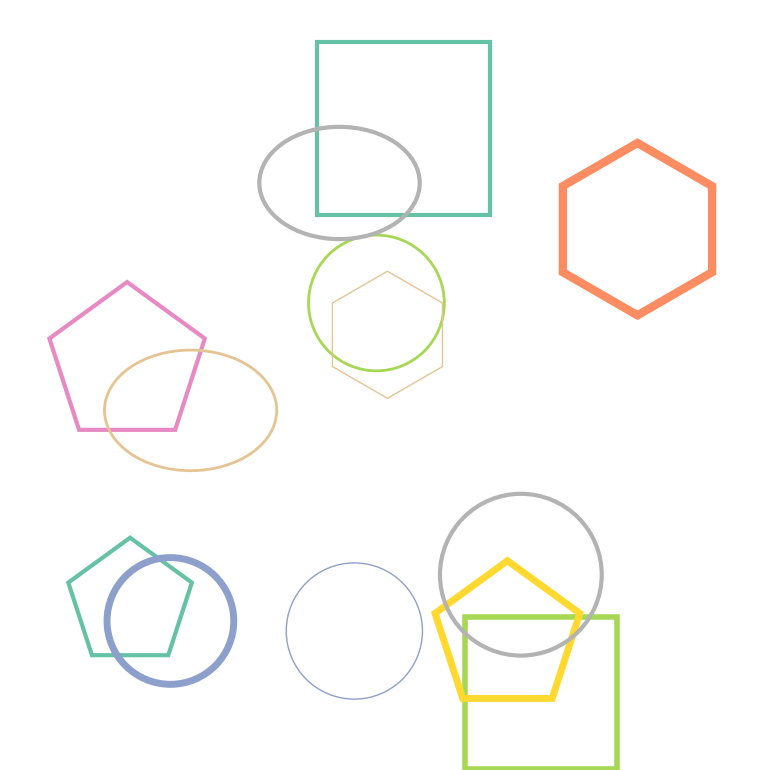[{"shape": "square", "thickness": 1.5, "radius": 0.56, "center": [0.524, 0.833]}, {"shape": "pentagon", "thickness": 1.5, "radius": 0.42, "center": [0.169, 0.217]}, {"shape": "hexagon", "thickness": 3, "radius": 0.56, "center": [0.828, 0.702]}, {"shape": "circle", "thickness": 0.5, "radius": 0.44, "center": [0.46, 0.18]}, {"shape": "circle", "thickness": 2.5, "radius": 0.41, "center": [0.221, 0.194]}, {"shape": "pentagon", "thickness": 1.5, "radius": 0.53, "center": [0.165, 0.528]}, {"shape": "circle", "thickness": 1, "radius": 0.44, "center": [0.489, 0.607]}, {"shape": "square", "thickness": 2, "radius": 0.49, "center": [0.703, 0.1]}, {"shape": "pentagon", "thickness": 2.5, "radius": 0.49, "center": [0.659, 0.173]}, {"shape": "oval", "thickness": 1, "radius": 0.56, "center": [0.248, 0.467]}, {"shape": "hexagon", "thickness": 0.5, "radius": 0.41, "center": [0.503, 0.565]}, {"shape": "circle", "thickness": 1.5, "radius": 0.53, "center": [0.676, 0.254]}, {"shape": "oval", "thickness": 1.5, "radius": 0.52, "center": [0.441, 0.762]}]